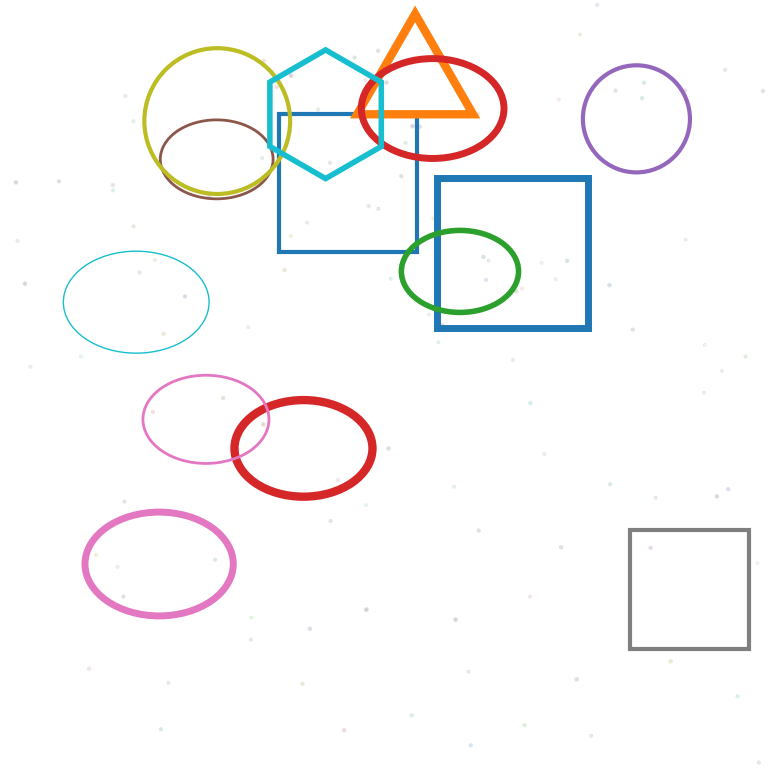[{"shape": "square", "thickness": 1.5, "radius": 0.45, "center": [0.452, 0.762]}, {"shape": "square", "thickness": 2.5, "radius": 0.49, "center": [0.666, 0.671]}, {"shape": "triangle", "thickness": 3, "radius": 0.43, "center": [0.539, 0.895]}, {"shape": "oval", "thickness": 2, "radius": 0.38, "center": [0.597, 0.648]}, {"shape": "oval", "thickness": 3, "radius": 0.45, "center": [0.394, 0.418]}, {"shape": "oval", "thickness": 2.5, "radius": 0.46, "center": [0.562, 0.859]}, {"shape": "circle", "thickness": 1.5, "radius": 0.35, "center": [0.827, 0.846]}, {"shape": "oval", "thickness": 1, "radius": 0.37, "center": [0.281, 0.793]}, {"shape": "oval", "thickness": 1, "radius": 0.41, "center": [0.267, 0.455]}, {"shape": "oval", "thickness": 2.5, "radius": 0.48, "center": [0.207, 0.268]}, {"shape": "square", "thickness": 1.5, "radius": 0.39, "center": [0.895, 0.235]}, {"shape": "circle", "thickness": 1.5, "radius": 0.47, "center": [0.282, 0.843]}, {"shape": "oval", "thickness": 0.5, "radius": 0.47, "center": [0.177, 0.608]}, {"shape": "hexagon", "thickness": 2, "radius": 0.42, "center": [0.423, 0.852]}]